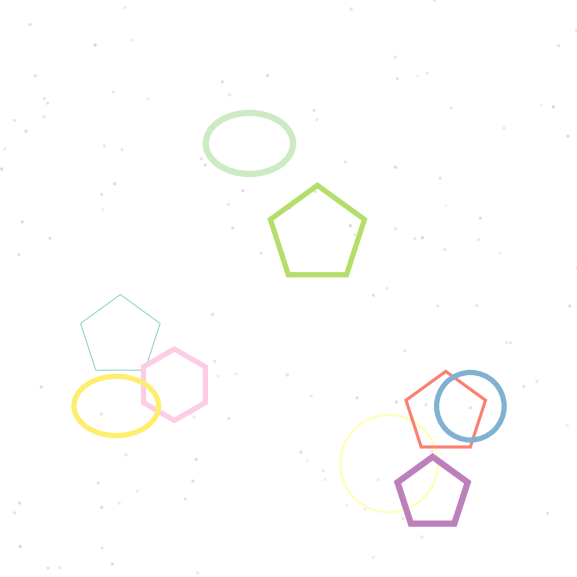[{"shape": "pentagon", "thickness": 0.5, "radius": 0.36, "center": [0.208, 0.417]}, {"shape": "circle", "thickness": 1, "radius": 0.42, "center": [0.674, 0.196]}, {"shape": "pentagon", "thickness": 1.5, "radius": 0.36, "center": [0.772, 0.284]}, {"shape": "circle", "thickness": 2.5, "radius": 0.29, "center": [0.815, 0.296]}, {"shape": "pentagon", "thickness": 2.5, "radius": 0.43, "center": [0.55, 0.593]}, {"shape": "hexagon", "thickness": 2.5, "radius": 0.31, "center": [0.302, 0.333]}, {"shape": "pentagon", "thickness": 3, "radius": 0.32, "center": [0.749, 0.144]}, {"shape": "oval", "thickness": 3, "radius": 0.38, "center": [0.432, 0.751]}, {"shape": "oval", "thickness": 2.5, "radius": 0.37, "center": [0.201, 0.296]}]